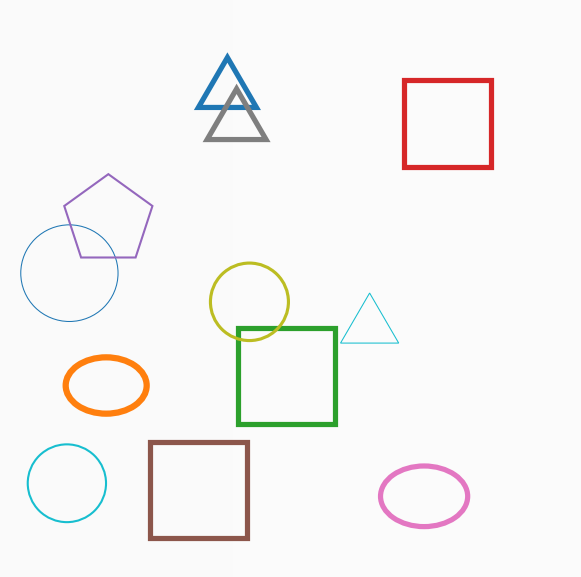[{"shape": "circle", "thickness": 0.5, "radius": 0.42, "center": [0.119, 0.526]}, {"shape": "triangle", "thickness": 2.5, "radius": 0.29, "center": [0.391, 0.842]}, {"shape": "oval", "thickness": 3, "radius": 0.35, "center": [0.183, 0.332]}, {"shape": "square", "thickness": 2.5, "radius": 0.42, "center": [0.493, 0.349]}, {"shape": "square", "thickness": 2.5, "radius": 0.38, "center": [0.77, 0.785]}, {"shape": "pentagon", "thickness": 1, "radius": 0.4, "center": [0.186, 0.618]}, {"shape": "square", "thickness": 2.5, "radius": 0.41, "center": [0.341, 0.15]}, {"shape": "oval", "thickness": 2.5, "radius": 0.37, "center": [0.73, 0.14]}, {"shape": "triangle", "thickness": 2.5, "radius": 0.29, "center": [0.407, 0.787]}, {"shape": "circle", "thickness": 1.5, "radius": 0.34, "center": [0.429, 0.477]}, {"shape": "circle", "thickness": 1, "radius": 0.34, "center": [0.115, 0.162]}, {"shape": "triangle", "thickness": 0.5, "radius": 0.29, "center": [0.636, 0.434]}]